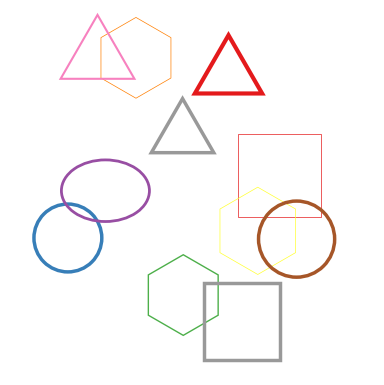[{"shape": "triangle", "thickness": 3, "radius": 0.5, "center": [0.593, 0.808]}, {"shape": "square", "thickness": 0.5, "radius": 0.54, "center": [0.727, 0.543]}, {"shape": "circle", "thickness": 2.5, "radius": 0.44, "center": [0.176, 0.382]}, {"shape": "hexagon", "thickness": 1, "radius": 0.52, "center": [0.476, 0.234]}, {"shape": "oval", "thickness": 2, "radius": 0.57, "center": [0.274, 0.505]}, {"shape": "hexagon", "thickness": 0.5, "radius": 0.52, "center": [0.353, 0.85]}, {"shape": "hexagon", "thickness": 0.5, "radius": 0.57, "center": [0.67, 0.4]}, {"shape": "circle", "thickness": 2.5, "radius": 0.49, "center": [0.77, 0.379]}, {"shape": "triangle", "thickness": 1.5, "radius": 0.55, "center": [0.253, 0.851]}, {"shape": "triangle", "thickness": 2.5, "radius": 0.47, "center": [0.474, 0.65]}, {"shape": "square", "thickness": 2.5, "radius": 0.5, "center": [0.629, 0.166]}]